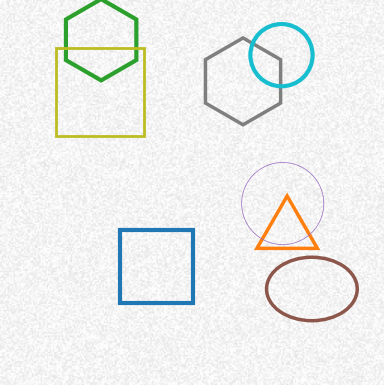[{"shape": "square", "thickness": 3, "radius": 0.47, "center": [0.406, 0.308]}, {"shape": "triangle", "thickness": 2.5, "radius": 0.45, "center": [0.746, 0.4]}, {"shape": "hexagon", "thickness": 3, "radius": 0.53, "center": [0.263, 0.897]}, {"shape": "circle", "thickness": 0.5, "radius": 0.53, "center": [0.734, 0.471]}, {"shape": "oval", "thickness": 2.5, "radius": 0.59, "center": [0.81, 0.249]}, {"shape": "hexagon", "thickness": 2.5, "radius": 0.56, "center": [0.631, 0.789]}, {"shape": "square", "thickness": 2, "radius": 0.57, "center": [0.26, 0.762]}, {"shape": "circle", "thickness": 3, "radius": 0.4, "center": [0.731, 0.857]}]